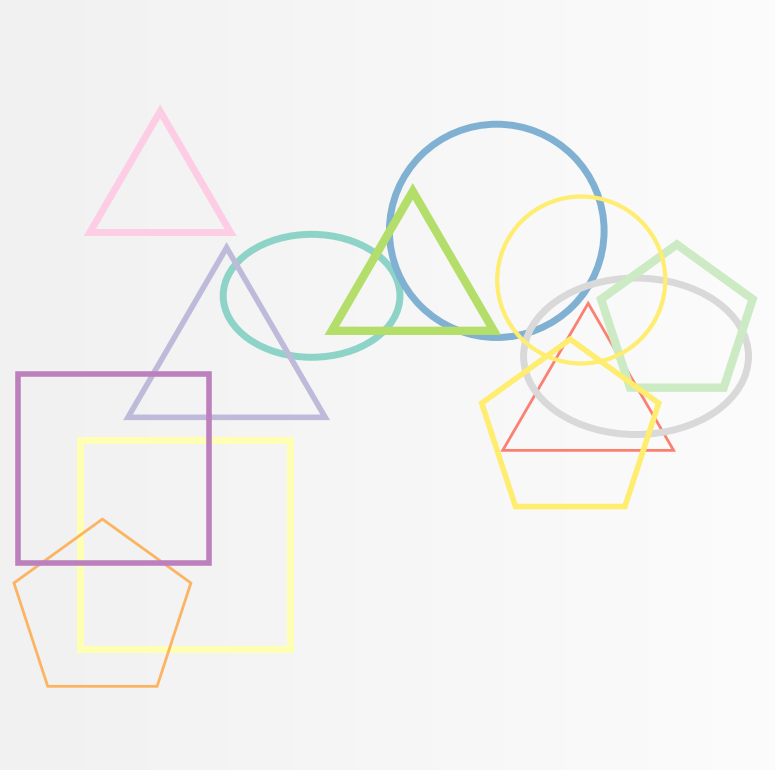[{"shape": "oval", "thickness": 2.5, "radius": 0.57, "center": [0.402, 0.616]}, {"shape": "square", "thickness": 2.5, "radius": 0.68, "center": [0.239, 0.293]}, {"shape": "triangle", "thickness": 2, "radius": 0.73, "center": [0.292, 0.531]}, {"shape": "triangle", "thickness": 1, "radius": 0.64, "center": [0.759, 0.479]}, {"shape": "circle", "thickness": 2.5, "radius": 0.69, "center": [0.641, 0.7]}, {"shape": "pentagon", "thickness": 1, "radius": 0.6, "center": [0.132, 0.206]}, {"shape": "triangle", "thickness": 3, "radius": 0.6, "center": [0.533, 0.631]}, {"shape": "triangle", "thickness": 2.5, "radius": 0.52, "center": [0.207, 0.75]}, {"shape": "oval", "thickness": 2.5, "radius": 0.73, "center": [0.821, 0.537]}, {"shape": "square", "thickness": 2, "radius": 0.62, "center": [0.147, 0.391]}, {"shape": "pentagon", "thickness": 3, "radius": 0.51, "center": [0.873, 0.58]}, {"shape": "pentagon", "thickness": 2, "radius": 0.6, "center": [0.736, 0.439]}, {"shape": "circle", "thickness": 1.5, "radius": 0.54, "center": [0.75, 0.636]}]